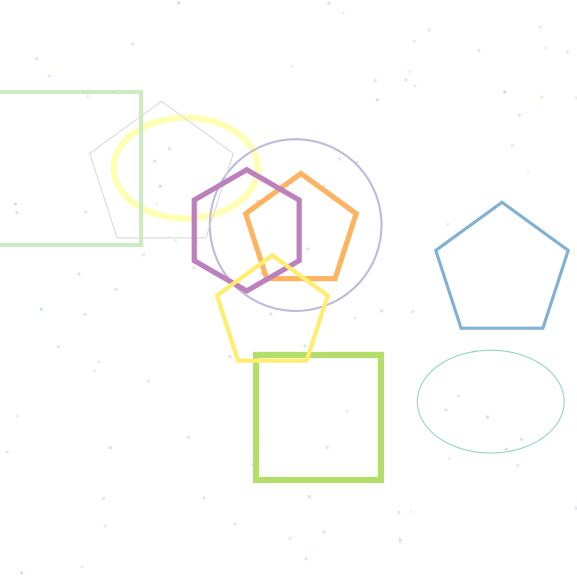[{"shape": "oval", "thickness": 0.5, "radius": 0.64, "center": [0.85, 0.304]}, {"shape": "oval", "thickness": 3, "radius": 0.62, "center": [0.321, 0.708]}, {"shape": "circle", "thickness": 1, "radius": 0.74, "center": [0.512, 0.609]}, {"shape": "pentagon", "thickness": 1.5, "radius": 0.6, "center": [0.869, 0.528]}, {"shape": "pentagon", "thickness": 2.5, "radius": 0.5, "center": [0.521, 0.598]}, {"shape": "square", "thickness": 3, "radius": 0.54, "center": [0.552, 0.276]}, {"shape": "pentagon", "thickness": 0.5, "radius": 0.65, "center": [0.28, 0.693]}, {"shape": "hexagon", "thickness": 2.5, "radius": 0.52, "center": [0.427, 0.6]}, {"shape": "square", "thickness": 2, "radius": 0.66, "center": [0.113, 0.707]}, {"shape": "pentagon", "thickness": 2, "radius": 0.5, "center": [0.472, 0.456]}]